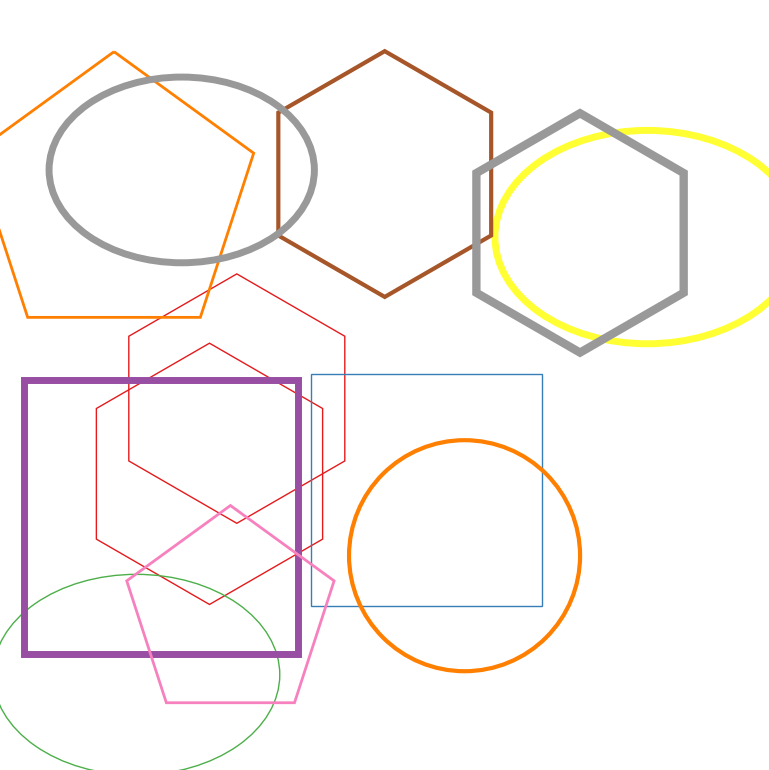[{"shape": "hexagon", "thickness": 0.5, "radius": 0.85, "center": [0.272, 0.385]}, {"shape": "hexagon", "thickness": 0.5, "radius": 0.81, "center": [0.308, 0.482]}, {"shape": "square", "thickness": 0.5, "radius": 0.75, "center": [0.554, 0.363]}, {"shape": "oval", "thickness": 0.5, "radius": 0.93, "center": [0.177, 0.124]}, {"shape": "square", "thickness": 2.5, "radius": 0.89, "center": [0.209, 0.329]}, {"shape": "circle", "thickness": 1.5, "radius": 0.75, "center": [0.603, 0.278]}, {"shape": "pentagon", "thickness": 1, "radius": 0.95, "center": [0.148, 0.742]}, {"shape": "oval", "thickness": 2.5, "radius": 0.99, "center": [0.841, 0.692]}, {"shape": "hexagon", "thickness": 1.5, "radius": 0.8, "center": [0.5, 0.774]}, {"shape": "pentagon", "thickness": 1, "radius": 0.71, "center": [0.299, 0.202]}, {"shape": "hexagon", "thickness": 3, "radius": 0.78, "center": [0.753, 0.698]}, {"shape": "oval", "thickness": 2.5, "radius": 0.86, "center": [0.236, 0.779]}]